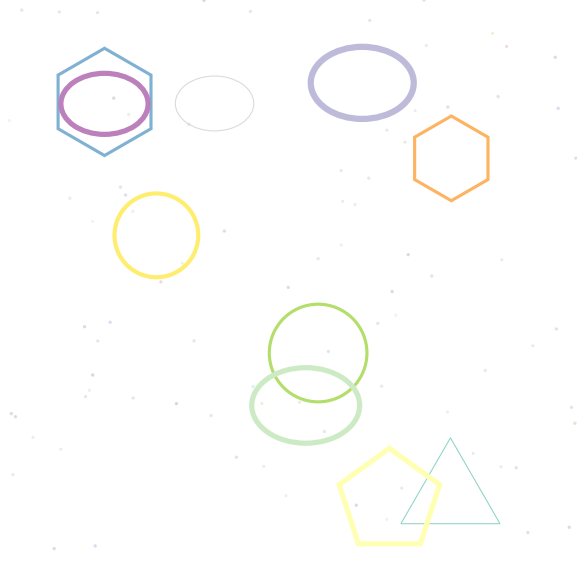[{"shape": "triangle", "thickness": 0.5, "radius": 0.5, "center": [0.78, 0.142]}, {"shape": "pentagon", "thickness": 2.5, "radius": 0.46, "center": [0.674, 0.132]}, {"shape": "oval", "thickness": 3, "radius": 0.45, "center": [0.627, 0.856]}, {"shape": "hexagon", "thickness": 1.5, "radius": 0.46, "center": [0.181, 0.823]}, {"shape": "hexagon", "thickness": 1.5, "radius": 0.37, "center": [0.781, 0.725]}, {"shape": "circle", "thickness": 1.5, "radius": 0.42, "center": [0.551, 0.388]}, {"shape": "oval", "thickness": 0.5, "radius": 0.34, "center": [0.372, 0.82]}, {"shape": "oval", "thickness": 2.5, "radius": 0.38, "center": [0.181, 0.819]}, {"shape": "oval", "thickness": 2.5, "radius": 0.47, "center": [0.529, 0.297]}, {"shape": "circle", "thickness": 2, "radius": 0.36, "center": [0.271, 0.592]}]